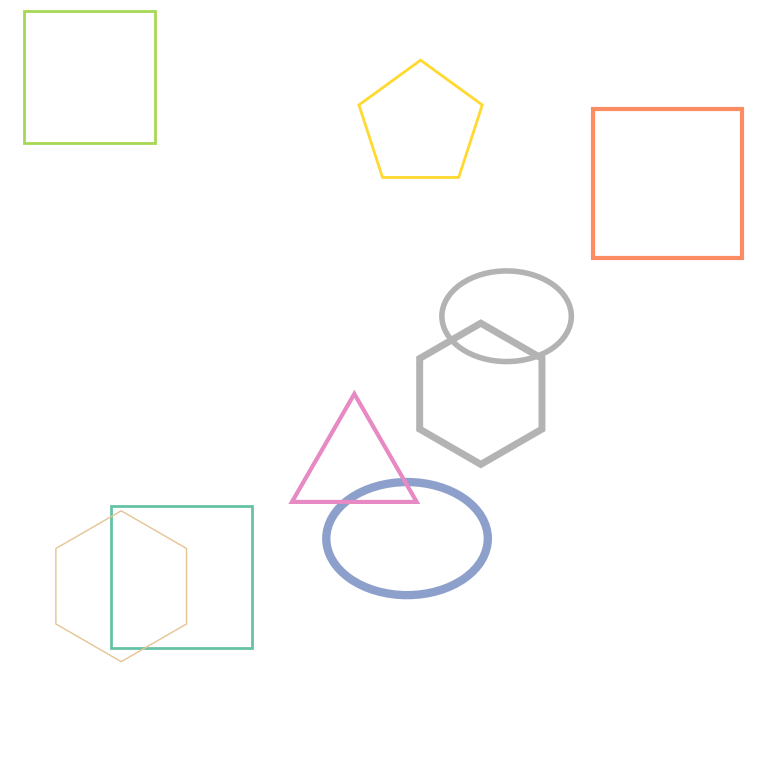[{"shape": "square", "thickness": 1, "radius": 0.46, "center": [0.236, 0.251]}, {"shape": "square", "thickness": 1.5, "radius": 0.48, "center": [0.867, 0.762]}, {"shape": "oval", "thickness": 3, "radius": 0.52, "center": [0.529, 0.301]}, {"shape": "triangle", "thickness": 1.5, "radius": 0.47, "center": [0.46, 0.395]}, {"shape": "square", "thickness": 1, "radius": 0.43, "center": [0.116, 0.9]}, {"shape": "pentagon", "thickness": 1, "radius": 0.42, "center": [0.546, 0.838]}, {"shape": "hexagon", "thickness": 0.5, "radius": 0.49, "center": [0.157, 0.239]}, {"shape": "hexagon", "thickness": 2.5, "radius": 0.46, "center": [0.624, 0.489]}, {"shape": "oval", "thickness": 2, "radius": 0.42, "center": [0.658, 0.589]}]